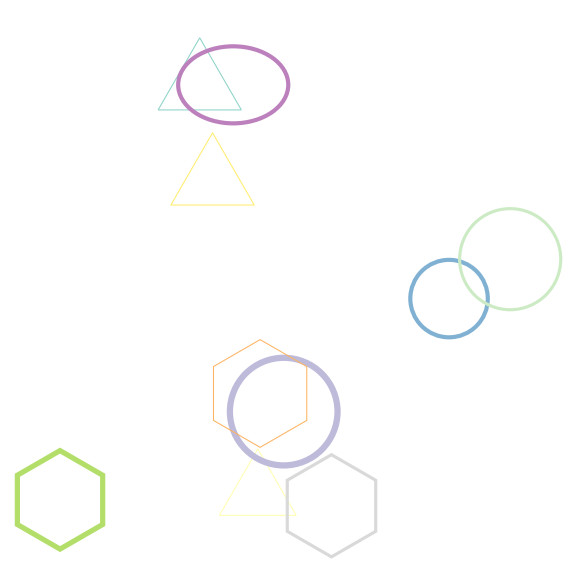[{"shape": "triangle", "thickness": 0.5, "radius": 0.42, "center": [0.346, 0.85]}, {"shape": "triangle", "thickness": 0.5, "radius": 0.38, "center": [0.446, 0.145]}, {"shape": "circle", "thickness": 3, "radius": 0.47, "center": [0.491, 0.286]}, {"shape": "circle", "thickness": 2, "radius": 0.34, "center": [0.778, 0.482]}, {"shape": "hexagon", "thickness": 0.5, "radius": 0.47, "center": [0.45, 0.318]}, {"shape": "hexagon", "thickness": 2.5, "radius": 0.43, "center": [0.104, 0.134]}, {"shape": "hexagon", "thickness": 1.5, "radius": 0.44, "center": [0.574, 0.123]}, {"shape": "oval", "thickness": 2, "radius": 0.48, "center": [0.404, 0.852]}, {"shape": "circle", "thickness": 1.5, "radius": 0.44, "center": [0.883, 0.55]}, {"shape": "triangle", "thickness": 0.5, "radius": 0.42, "center": [0.368, 0.686]}]